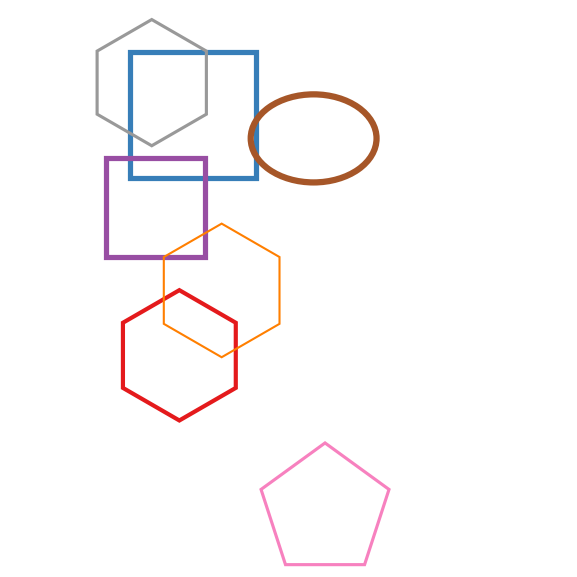[{"shape": "hexagon", "thickness": 2, "radius": 0.56, "center": [0.311, 0.384]}, {"shape": "square", "thickness": 2.5, "radius": 0.55, "center": [0.334, 0.8]}, {"shape": "square", "thickness": 2.5, "radius": 0.43, "center": [0.269, 0.64]}, {"shape": "hexagon", "thickness": 1, "radius": 0.58, "center": [0.384, 0.496]}, {"shape": "oval", "thickness": 3, "radius": 0.54, "center": [0.543, 0.759]}, {"shape": "pentagon", "thickness": 1.5, "radius": 0.58, "center": [0.563, 0.116]}, {"shape": "hexagon", "thickness": 1.5, "radius": 0.55, "center": [0.263, 0.856]}]